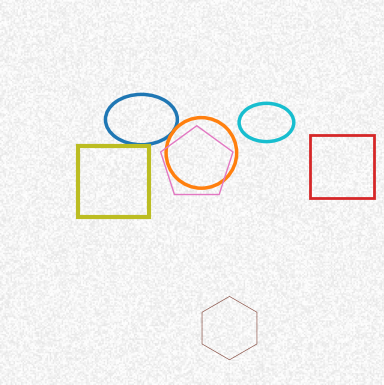[{"shape": "oval", "thickness": 2.5, "radius": 0.47, "center": [0.367, 0.689]}, {"shape": "circle", "thickness": 2.5, "radius": 0.46, "center": [0.523, 0.603]}, {"shape": "square", "thickness": 2, "radius": 0.41, "center": [0.888, 0.568]}, {"shape": "hexagon", "thickness": 0.5, "radius": 0.41, "center": [0.596, 0.148]}, {"shape": "pentagon", "thickness": 1, "radius": 0.49, "center": [0.511, 0.575]}, {"shape": "square", "thickness": 3, "radius": 0.46, "center": [0.296, 0.53]}, {"shape": "oval", "thickness": 2.5, "radius": 0.36, "center": [0.692, 0.682]}]